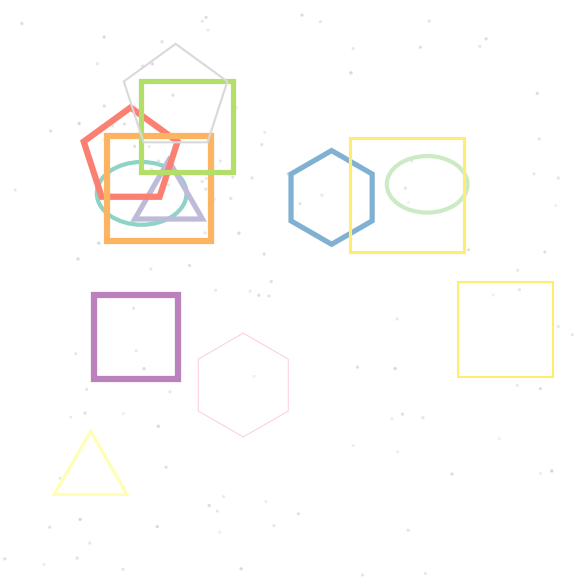[{"shape": "oval", "thickness": 2, "radius": 0.39, "center": [0.245, 0.664]}, {"shape": "triangle", "thickness": 1.5, "radius": 0.36, "center": [0.157, 0.179]}, {"shape": "triangle", "thickness": 2.5, "radius": 0.34, "center": [0.292, 0.654]}, {"shape": "pentagon", "thickness": 3, "radius": 0.43, "center": [0.226, 0.728]}, {"shape": "hexagon", "thickness": 2.5, "radius": 0.41, "center": [0.574, 0.657]}, {"shape": "square", "thickness": 3, "radius": 0.45, "center": [0.275, 0.673]}, {"shape": "square", "thickness": 2.5, "radius": 0.4, "center": [0.323, 0.78]}, {"shape": "hexagon", "thickness": 0.5, "radius": 0.45, "center": [0.421, 0.332]}, {"shape": "pentagon", "thickness": 1, "radius": 0.47, "center": [0.304, 0.829]}, {"shape": "square", "thickness": 3, "radius": 0.36, "center": [0.236, 0.415]}, {"shape": "oval", "thickness": 2, "radius": 0.35, "center": [0.74, 0.68]}, {"shape": "square", "thickness": 1.5, "radius": 0.49, "center": [0.705, 0.661]}, {"shape": "square", "thickness": 1, "radius": 0.41, "center": [0.875, 0.428]}]